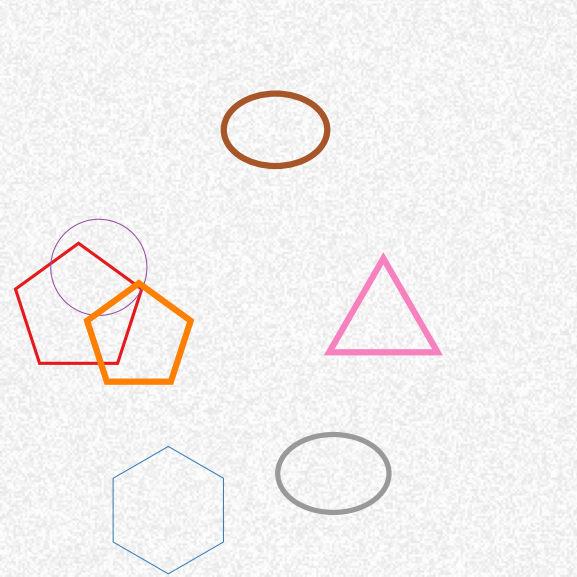[{"shape": "pentagon", "thickness": 1.5, "radius": 0.57, "center": [0.136, 0.463]}, {"shape": "hexagon", "thickness": 0.5, "radius": 0.55, "center": [0.291, 0.116]}, {"shape": "circle", "thickness": 0.5, "radius": 0.42, "center": [0.171, 0.536]}, {"shape": "pentagon", "thickness": 3, "radius": 0.47, "center": [0.24, 0.415]}, {"shape": "oval", "thickness": 3, "radius": 0.45, "center": [0.477, 0.774]}, {"shape": "triangle", "thickness": 3, "radius": 0.54, "center": [0.664, 0.443]}, {"shape": "oval", "thickness": 2.5, "radius": 0.48, "center": [0.577, 0.179]}]